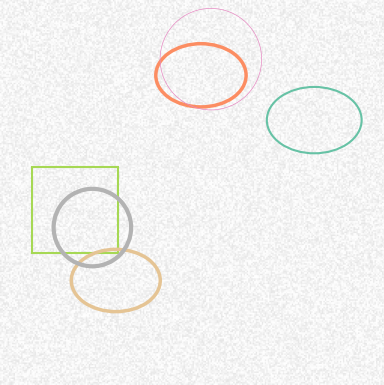[{"shape": "oval", "thickness": 1.5, "radius": 0.62, "center": [0.816, 0.688]}, {"shape": "oval", "thickness": 2.5, "radius": 0.59, "center": [0.522, 0.804]}, {"shape": "circle", "thickness": 0.5, "radius": 0.66, "center": [0.548, 0.846]}, {"shape": "square", "thickness": 1.5, "radius": 0.56, "center": [0.195, 0.454]}, {"shape": "oval", "thickness": 2.5, "radius": 0.58, "center": [0.301, 0.271]}, {"shape": "circle", "thickness": 3, "radius": 0.5, "center": [0.24, 0.409]}]